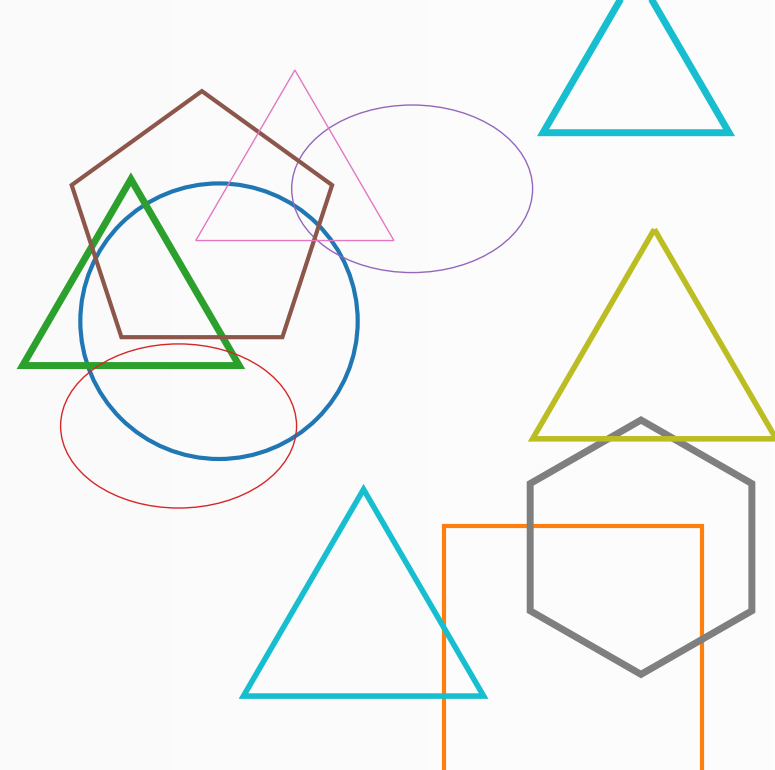[{"shape": "circle", "thickness": 1.5, "radius": 0.89, "center": [0.283, 0.583]}, {"shape": "square", "thickness": 1.5, "radius": 0.83, "center": [0.739, 0.151]}, {"shape": "triangle", "thickness": 2.5, "radius": 0.81, "center": [0.169, 0.606]}, {"shape": "oval", "thickness": 0.5, "radius": 0.76, "center": [0.23, 0.447]}, {"shape": "oval", "thickness": 0.5, "radius": 0.78, "center": [0.532, 0.755]}, {"shape": "pentagon", "thickness": 1.5, "radius": 0.88, "center": [0.261, 0.705]}, {"shape": "triangle", "thickness": 0.5, "radius": 0.74, "center": [0.38, 0.761]}, {"shape": "hexagon", "thickness": 2.5, "radius": 0.83, "center": [0.827, 0.289]}, {"shape": "triangle", "thickness": 2, "radius": 0.91, "center": [0.844, 0.521]}, {"shape": "triangle", "thickness": 2, "radius": 0.89, "center": [0.469, 0.185]}, {"shape": "triangle", "thickness": 2.5, "radius": 0.69, "center": [0.821, 0.897]}]